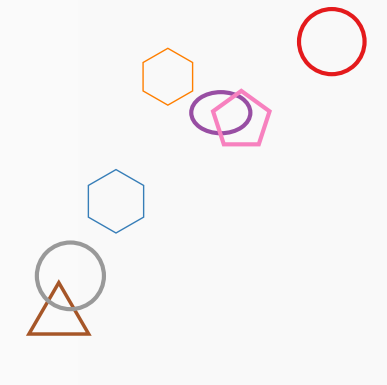[{"shape": "circle", "thickness": 3, "radius": 0.42, "center": [0.856, 0.892]}, {"shape": "hexagon", "thickness": 1, "radius": 0.41, "center": [0.299, 0.477]}, {"shape": "oval", "thickness": 3, "radius": 0.38, "center": [0.57, 0.707]}, {"shape": "hexagon", "thickness": 1, "radius": 0.37, "center": [0.433, 0.801]}, {"shape": "triangle", "thickness": 2.5, "radius": 0.45, "center": [0.152, 0.177]}, {"shape": "pentagon", "thickness": 3, "radius": 0.38, "center": [0.623, 0.687]}, {"shape": "circle", "thickness": 3, "radius": 0.43, "center": [0.182, 0.284]}]